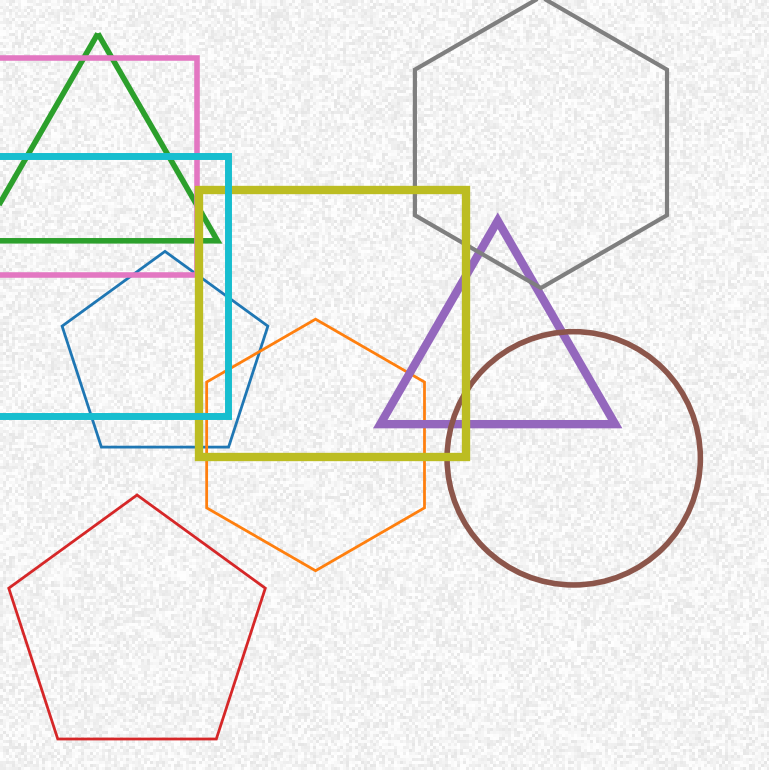[{"shape": "pentagon", "thickness": 1, "radius": 0.7, "center": [0.214, 0.533]}, {"shape": "hexagon", "thickness": 1, "radius": 0.82, "center": [0.41, 0.422]}, {"shape": "triangle", "thickness": 2, "radius": 0.9, "center": [0.127, 0.777]}, {"shape": "pentagon", "thickness": 1, "radius": 0.88, "center": [0.178, 0.182]}, {"shape": "triangle", "thickness": 3, "radius": 0.88, "center": [0.646, 0.537]}, {"shape": "circle", "thickness": 2, "radius": 0.82, "center": [0.745, 0.405]}, {"shape": "square", "thickness": 2, "radius": 0.7, "center": [0.115, 0.784]}, {"shape": "hexagon", "thickness": 1.5, "radius": 0.95, "center": [0.703, 0.815]}, {"shape": "square", "thickness": 3, "radius": 0.87, "center": [0.432, 0.58]}, {"shape": "square", "thickness": 2.5, "radius": 0.84, "center": [0.127, 0.629]}]